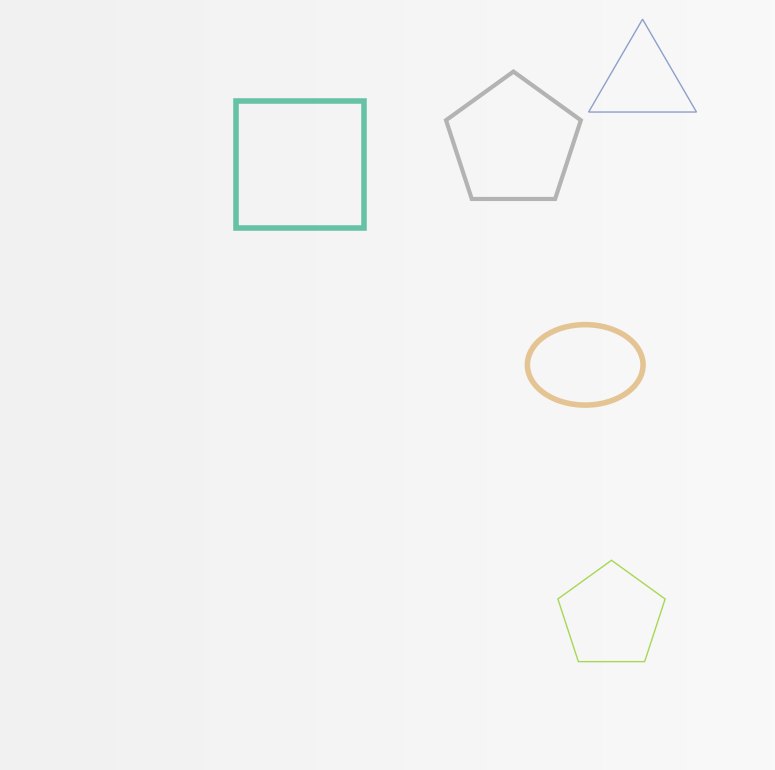[{"shape": "square", "thickness": 2, "radius": 0.41, "center": [0.387, 0.786]}, {"shape": "triangle", "thickness": 0.5, "radius": 0.4, "center": [0.829, 0.895]}, {"shape": "pentagon", "thickness": 0.5, "radius": 0.36, "center": [0.789, 0.2]}, {"shape": "oval", "thickness": 2, "radius": 0.37, "center": [0.755, 0.526]}, {"shape": "pentagon", "thickness": 1.5, "radius": 0.46, "center": [0.662, 0.816]}]